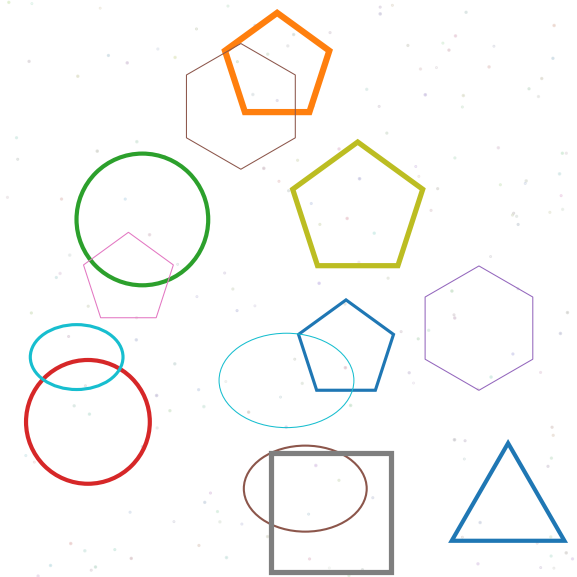[{"shape": "pentagon", "thickness": 1.5, "radius": 0.43, "center": [0.599, 0.393]}, {"shape": "triangle", "thickness": 2, "radius": 0.56, "center": [0.88, 0.119]}, {"shape": "pentagon", "thickness": 3, "radius": 0.47, "center": [0.48, 0.882]}, {"shape": "circle", "thickness": 2, "radius": 0.57, "center": [0.247, 0.619]}, {"shape": "circle", "thickness": 2, "radius": 0.54, "center": [0.152, 0.269]}, {"shape": "hexagon", "thickness": 0.5, "radius": 0.54, "center": [0.829, 0.431]}, {"shape": "oval", "thickness": 1, "radius": 0.53, "center": [0.529, 0.153]}, {"shape": "hexagon", "thickness": 0.5, "radius": 0.54, "center": [0.417, 0.815]}, {"shape": "pentagon", "thickness": 0.5, "radius": 0.41, "center": [0.222, 0.515]}, {"shape": "square", "thickness": 2.5, "radius": 0.52, "center": [0.573, 0.111]}, {"shape": "pentagon", "thickness": 2.5, "radius": 0.59, "center": [0.619, 0.635]}, {"shape": "oval", "thickness": 0.5, "radius": 0.58, "center": [0.496, 0.34]}, {"shape": "oval", "thickness": 1.5, "radius": 0.4, "center": [0.133, 0.381]}]